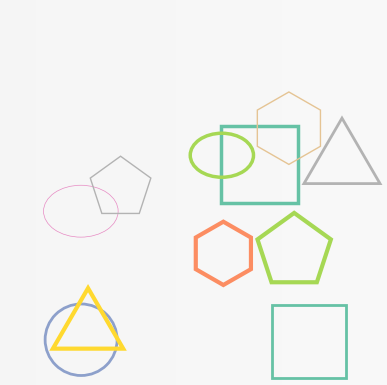[{"shape": "square", "thickness": 2.5, "radius": 0.5, "center": [0.67, 0.573]}, {"shape": "square", "thickness": 2, "radius": 0.48, "center": [0.797, 0.113]}, {"shape": "hexagon", "thickness": 3, "radius": 0.41, "center": [0.576, 0.342]}, {"shape": "circle", "thickness": 2, "radius": 0.46, "center": [0.209, 0.118]}, {"shape": "oval", "thickness": 0.5, "radius": 0.48, "center": [0.209, 0.451]}, {"shape": "pentagon", "thickness": 3, "radius": 0.5, "center": [0.759, 0.347]}, {"shape": "oval", "thickness": 2.5, "radius": 0.41, "center": [0.573, 0.597]}, {"shape": "triangle", "thickness": 3, "radius": 0.52, "center": [0.227, 0.147]}, {"shape": "hexagon", "thickness": 1, "radius": 0.47, "center": [0.746, 0.667]}, {"shape": "pentagon", "thickness": 1, "radius": 0.41, "center": [0.311, 0.512]}, {"shape": "triangle", "thickness": 2, "radius": 0.57, "center": [0.883, 0.58]}]